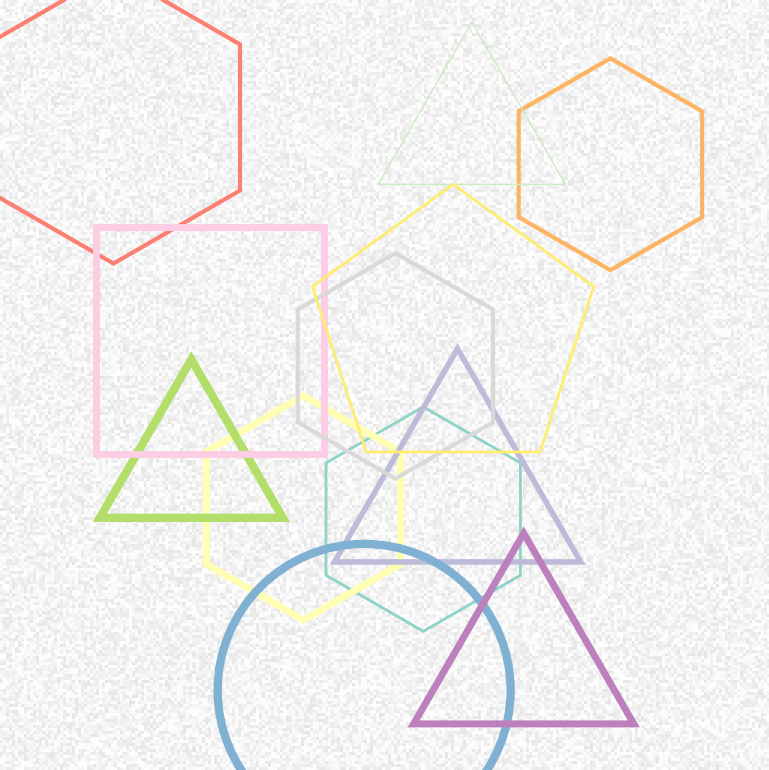[{"shape": "hexagon", "thickness": 1, "radius": 0.73, "center": [0.55, 0.326]}, {"shape": "hexagon", "thickness": 2.5, "radius": 0.73, "center": [0.394, 0.34]}, {"shape": "triangle", "thickness": 2, "radius": 0.92, "center": [0.594, 0.363]}, {"shape": "hexagon", "thickness": 1.5, "radius": 0.95, "center": [0.147, 0.848]}, {"shape": "circle", "thickness": 3, "radius": 0.95, "center": [0.473, 0.103]}, {"shape": "hexagon", "thickness": 1.5, "radius": 0.69, "center": [0.793, 0.787]}, {"shape": "triangle", "thickness": 3, "radius": 0.69, "center": [0.248, 0.396]}, {"shape": "square", "thickness": 2.5, "radius": 0.74, "center": [0.273, 0.558]}, {"shape": "hexagon", "thickness": 1.5, "radius": 0.73, "center": [0.513, 0.525]}, {"shape": "triangle", "thickness": 2.5, "radius": 0.83, "center": [0.68, 0.142]}, {"shape": "triangle", "thickness": 0.5, "radius": 0.7, "center": [0.613, 0.831]}, {"shape": "pentagon", "thickness": 1, "radius": 0.96, "center": [0.588, 0.568]}]